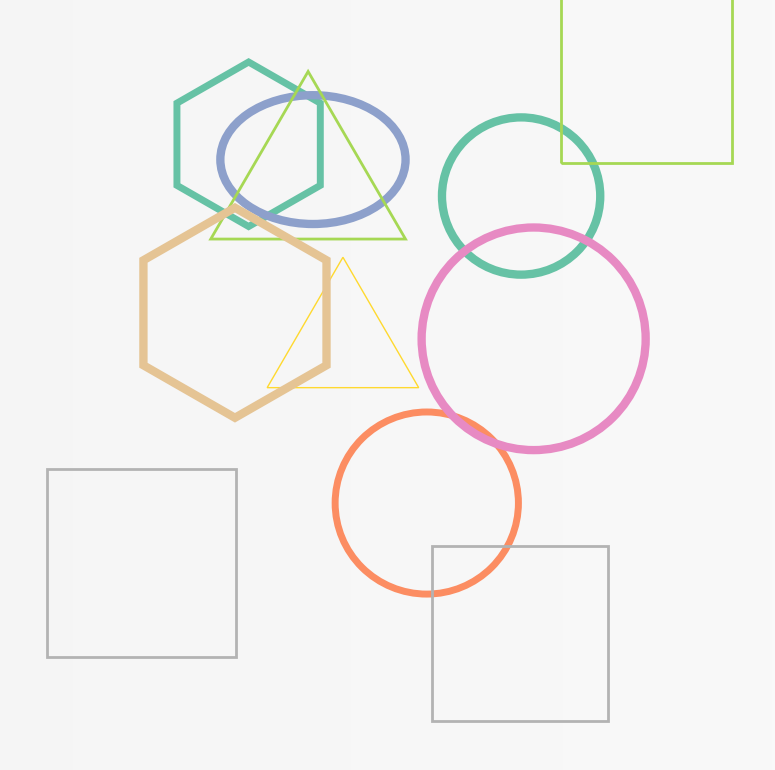[{"shape": "circle", "thickness": 3, "radius": 0.51, "center": [0.672, 0.745]}, {"shape": "hexagon", "thickness": 2.5, "radius": 0.53, "center": [0.321, 0.813]}, {"shape": "circle", "thickness": 2.5, "radius": 0.59, "center": [0.551, 0.347]}, {"shape": "oval", "thickness": 3, "radius": 0.6, "center": [0.404, 0.793]}, {"shape": "circle", "thickness": 3, "radius": 0.72, "center": [0.689, 0.56]}, {"shape": "triangle", "thickness": 1, "radius": 0.73, "center": [0.398, 0.762]}, {"shape": "square", "thickness": 1, "radius": 0.55, "center": [0.834, 0.899]}, {"shape": "triangle", "thickness": 0.5, "radius": 0.56, "center": [0.442, 0.553]}, {"shape": "hexagon", "thickness": 3, "radius": 0.68, "center": [0.303, 0.594]}, {"shape": "square", "thickness": 1, "radius": 0.61, "center": [0.182, 0.269]}, {"shape": "square", "thickness": 1, "radius": 0.57, "center": [0.671, 0.177]}]